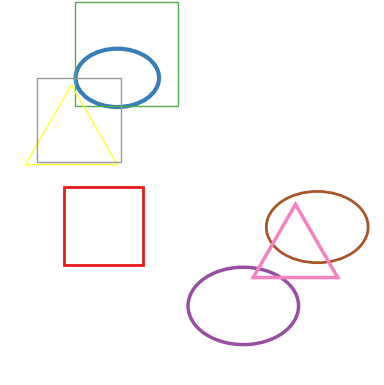[{"shape": "square", "thickness": 2, "radius": 0.51, "center": [0.269, 0.413]}, {"shape": "oval", "thickness": 3, "radius": 0.54, "center": [0.305, 0.798]}, {"shape": "square", "thickness": 1, "radius": 0.67, "center": [0.329, 0.86]}, {"shape": "oval", "thickness": 2.5, "radius": 0.72, "center": [0.632, 0.205]}, {"shape": "triangle", "thickness": 1, "radius": 0.69, "center": [0.185, 0.641]}, {"shape": "oval", "thickness": 2, "radius": 0.66, "center": [0.824, 0.41]}, {"shape": "triangle", "thickness": 2.5, "radius": 0.63, "center": [0.767, 0.342]}, {"shape": "square", "thickness": 1, "radius": 0.55, "center": [0.205, 0.688]}]